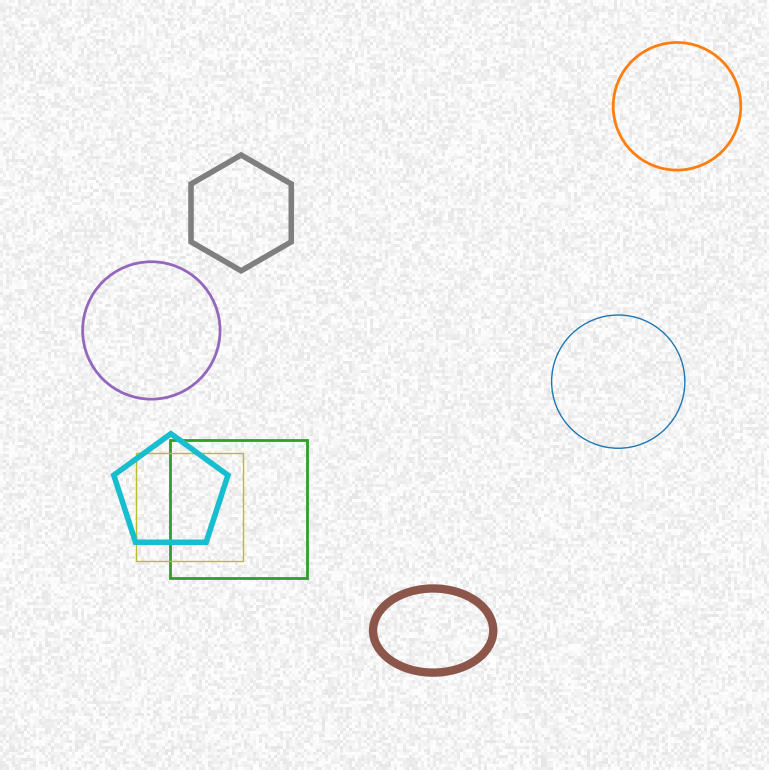[{"shape": "circle", "thickness": 0.5, "radius": 0.43, "center": [0.803, 0.504]}, {"shape": "circle", "thickness": 1, "radius": 0.41, "center": [0.879, 0.862]}, {"shape": "square", "thickness": 1, "radius": 0.45, "center": [0.31, 0.339]}, {"shape": "circle", "thickness": 1, "radius": 0.45, "center": [0.197, 0.571]}, {"shape": "oval", "thickness": 3, "radius": 0.39, "center": [0.563, 0.181]}, {"shape": "hexagon", "thickness": 2, "radius": 0.38, "center": [0.313, 0.723]}, {"shape": "square", "thickness": 0.5, "radius": 0.35, "center": [0.246, 0.341]}, {"shape": "pentagon", "thickness": 2, "radius": 0.39, "center": [0.222, 0.359]}]